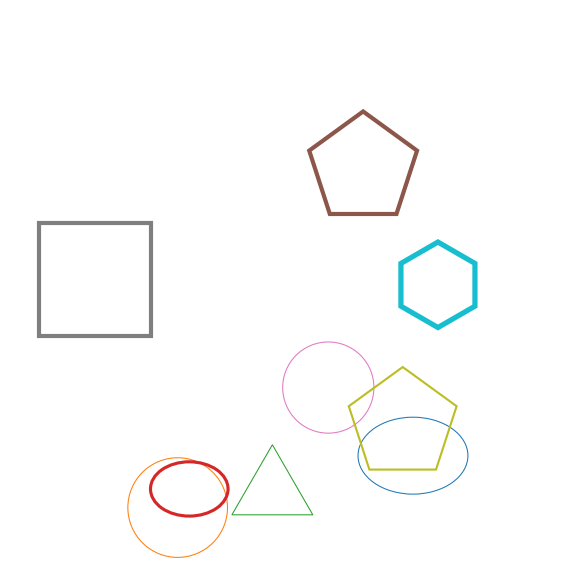[{"shape": "oval", "thickness": 0.5, "radius": 0.48, "center": [0.715, 0.21]}, {"shape": "circle", "thickness": 0.5, "radius": 0.43, "center": [0.308, 0.12]}, {"shape": "triangle", "thickness": 0.5, "radius": 0.4, "center": [0.472, 0.148]}, {"shape": "oval", "thickness": 1.5, "radius": 0.34, "center": [0.328, 0.152]}, {"shape": "pentagon", "thickness": 2, "radius": 0.49, "center": [0.629, 0.708]}, {"shape": "circle", "thickness": 0.5, "radius": 0.39, "center": [0.568, 0.328]}, {"shape": "square", "thickness": 2, "radius": 0.49, "center": [0.164, 0.515]}, {"shape": "pentagon", "thickness": 1, "radius": 0.49, "center": [0.697, 0.265]}, {"shape": "hexagon", "thickness": 2.5, "radius": 0.37, "center": [0.758, 0.506]}]